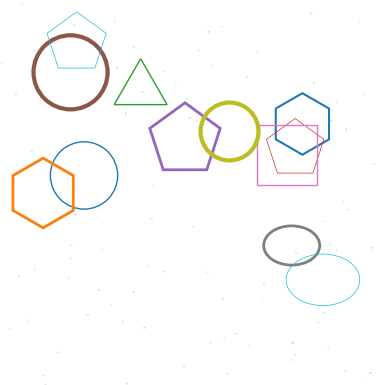[{"shape": "hexagon", "thickness": 1.5, "radius": 0.4, "center": [0.785, 0.678]}, {"shape": "circle", "thickness": 1, "radius": 0.44, "center": [0.218, 0.544]}, {"shape": "hexagon", "thickness": 2, "radius": 0.45, "center": [0.112, 0.499]}, {"shape": "triangle", "thickness": 1, "radius": 0.4, "center": [0.365, 0.768]}, {"shape": "pentagon", "thickness": 0.5, "radius": 0.39, "center": [0.767, 0.614]}, {"shape": "pentagon", "thickness": 2, "radius": 0.48, "center": [0.481, 0.637]}, {"shape": "circle", "thickness": 3, "radius": 0.48, "center": [0.183, 0.812]}, {"shape": "square", "thickness": 1, "radius": 0.39, "center": [0.746, 0.597]}, {"shape": "oval", "thickness": 2, "radius": 0.36, "center": [0.758, 0.362]}, {"shape": "circle", "thickness": 3, "radius": 0.38, "center": [0.596, 0.659]}, {"shape": "pentagon", "thickness": 0.5, "radius": 0.4, "center": [0.199, 0.889]}, {"shape": "oval", "thickness": 0.5, "radius": 0.48, "center": [0.839, 0.273]}]